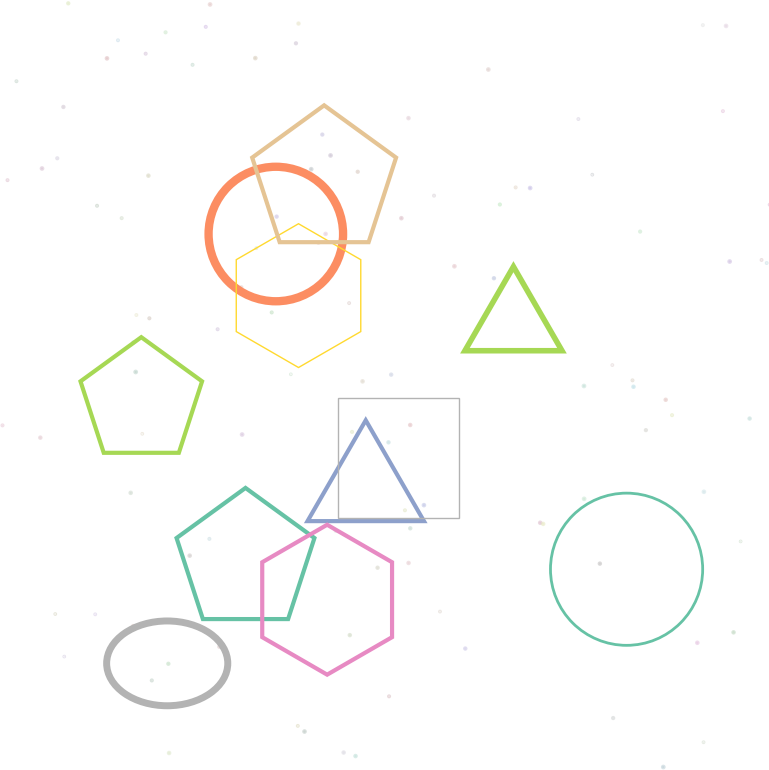[{"shape": "circle", "thickness": 1, "radius": 0.49, "center": [0.814, 0.261]}, {"shape": "pentagon", "thickness": 1.5, "radius": 0.47, "center": [0.319, 0.272]}, {"shape": "circle", "thickness": 3, "radius": 0.44, "center": [0.358, 0.696]}, {"shape": "triangle", "thickness": 1.5, "radius": 0.44, "center": [0.475, 0.367]}, {"shape": "hexagon", "thickness": 1.5, "radius": 0.49, "center": [0.425, 0.221]}, {"shape": "triangle", "thickness": 2, "radius": 0.36, "center": [0.667, 0.581]}, {"shape": "pentagon", "thickness": 1.5, "radius": 0.41, "center": [0.183, 0.479]}, {"shape": "hexagon", "thickness": 0.5, "radius": 0.47, "center": [0.388, 0.616]}, {"shape": "pentagon", "thickness": 1.5, "radius": 0.49, "center": [0.421, 0.765]}, {"shape": "square", "thickness": 0.5, "radius": 0.39, "center": [0.518, 0.406]}, {"shape": "oval", "thickness": 2.5, "radius": 0.39, "center": [0.217, 0.138]}]